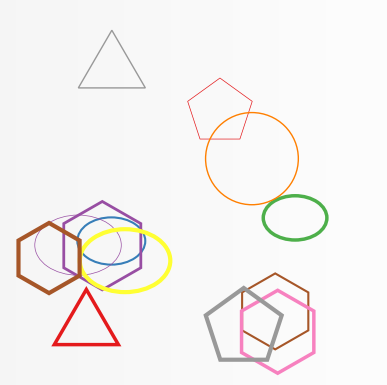[{"shape": "pentagon", "thickness": 0.5, "radius": 0.44, "center": [0.568, 0.71]}, {"shape": "triangle", "thickness": 2.5, "radius": 0.48, "center": [0.223, 0.153]}, {"shape": "oval", "thickness": 1.5, "radius": 0.44, "center": [0.287, 0.374]}, {"shape": "oval", "thickness": 2.5, "radius": 0.41, "center": [0.761, 0.434]}, {"shape": "hexagon", "thickness": 2, "radius": 0.57, "center": [0.264, 0.362]}, {"shape": "oval", "thickness": 0.5, "radius": 0.56, "center": [0.201, 0.363]}, {"shape": "circle", "thickness": 1, "radius": 0.6, "center": [0.65, 0.588]}, {"shape": "oval", "thickness": 3, "radius": 0.58, "center": [0.323, 0.323]}, {"shape": "hexagon", "thickness": 1.5, "radius": 0.49, "center": [0.71, 0.191]}, {"shape": "hexagon", "thickness": 3, "radius": 0.46, "center": [0.127, 0.33]}, {"shape": "hexagon", "thickness": 2.5, "radius": 0.54, "center": [0.717, 0.138]}, {"shape": "pentagon", "thickness": 3, "radius": 0.51, "center": [0.629, 0.149]}, {"shape": "triangle", "thickness": 1, "radius": 0.5, "center": [0.289, 0.822]}]